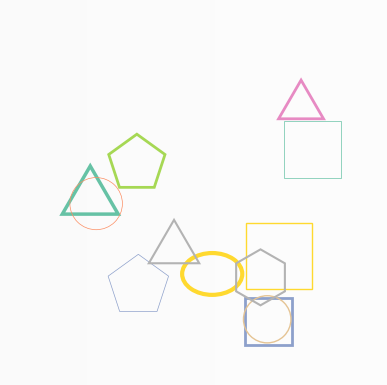[{"shape": "square", "thickness": 0.5, "radius": 0.37, "center": [0.807, 0.612]}, {"shape": "triangle", "thickness": 2.5, "radius": 0.42, "center": [0.233, 0.486]}, {"shape": "circle", "thickness": 0.5, "radius": 0.34, "center": [0.248, 0.471]}, {"shape": "pentagon", "thickness": 0.5, "radius": 0.41, "center": [0.357, 0.257]}, {"shape": "square", "thickness": 2, "radius": 0.3, "center": [0.693, 0.165]}, {"shape": "triangle", "thickness": 2, "radius": 0.33, "center": [0.777, 0.725]}, {"shape": "pentagon", "thickness": 2, "radius": 0.38, "center": [0.353, 0.575]}, {"shape": "square", "thickness": 1, "radius": 0.43, "center": [0.72, 0.335]}, {"shape": "oval", "thickness": 3, "radius": 0.39, "center": [0.548, 0.288]}, {"shape": "circle", "thickness": 1, "radius": 0.31, "center": [0.69, 0.171]}, {"shape": "triangle", "thickness": 1.5, "radius": 0.38, "center": [0.449, 0.354]}, {"shape": "hexagon", "thickness": 1.5, "radius": 0.36, "center": [0.672, 0.28]}]